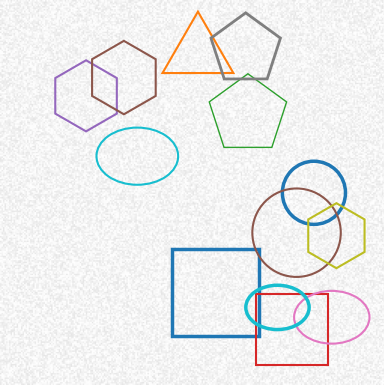[{"shape": "square", "thickness": 2.5, "radius": 0.56, "center": [0.559, 0.241]}, {"shape": "circle", "thickness": 2.5, "radius": 0.41, "center": [0.815, 0.499]}, {"shape": "triangle", "thickness": 1.5, "radius": 0.53, "center": [0.514, 0.863]}, {"shape": "pentagon", "thickness": 1, "radius": 0.53, "center": [0.644, 0.703]}, {"shape": "square", "thickness": 1.5, "radius": 0.46, "center": [0.758, 0.144]}, {"shape": "hexagon", "thickness": 1.5, "radius": 0.46, "center": [0.223, 0.751]}, {"shape": "hexagon", "thickness": 1.5, "radius": 0.48, "center": [0.322, 0.799]}, {"shape": "circle", "thickness": 1.5, "radius": 0.57, "center": [0.77, 0.396]}, {"shape": "oval", "thickness": 1.5, "radius": 0.49, "center": [0.862, 0.176]}, {"shape": "pentagon", "thickness": 2, "radius": 0.47, "center": [0.638, 0.872]}, {"shape": "hexagon", "thickness": 1.5, "radius": 0.42, "center": [0.874, 0.388]}, {"shape": "oval", "thickness": 1.5, "radius": 0.53, "center": [0.357, 0.594]}, {"shape": "oval", "thickness": 2.5, "radius": 0.41, "center": [0.721, 0.202]}]